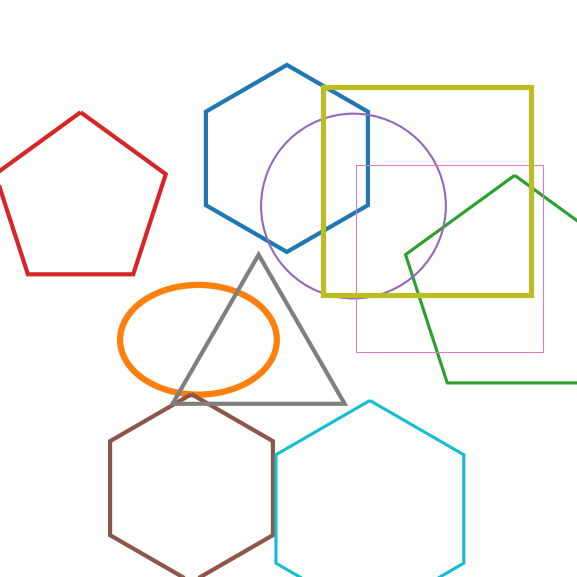[{"shape": "hexagon", "thickness": 2, "radius": 0.81, "center": [0.497, 0.725]}, {"shape": "oval", "thickness": 3, "radius": 0.68, "center": [0.344, 0.411]}, {"shape": "pentagon", "thickness": 1.5, "radius": 0.99, "center": [0.891, 0.497]}, {"shape": "pentagon", "thickness": 2, "radius": 0.78, "center": [0.14, 0.65]}, {"shape": "circle", "thickness": 1, "radius": 0.8, "center": [0.612, 0.642]}, {"shape": "hexagon", "thickness": 2, "radius": 0.81, "center": [0.332, 0.154]}, {"shape": "square", "thickness": 0.5, "radius": 0.81, "center": [0.779, 0.551]}, {"shape": "triangle", "thickness": 2, "radius": 0.86, "center": [0.448, 0.386]}, {"shape": "square", "thickness": 2.5, "radius": 0.9, "center": [0.739, 0.669]}, {"shape": "hexagon", "thickness": 1.5, "radius": 0.94, "center": [0.64, 0.118]}]